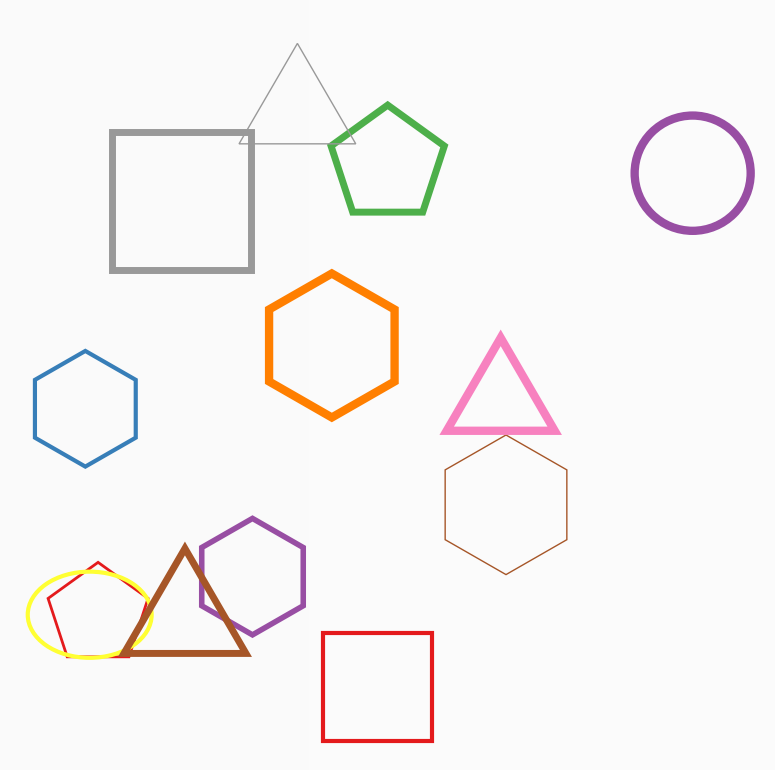[{"shape": "pentagon", "thickness": 1, "radius": 0.34, "center": [0.127, 0.202]}, {"shape": "square", "thickness": 1.5, "radius": 0.35, "center": [0.487, 0.108]}, {"shape": "hexagon", "thickness": 1.5, "radius": 0.38, "center": [0.11, 0.469]}, {"shape": "pentagon", "thickness": 2.5, "radius": 0.38, "center": [0.5, 0.787]}, {"shape": "hexagon", "thickness": 2, "radius": 0.38, "center": [0.326, 0.251]}, {"shape": "circle", "thickness": 3, "radius": 0.37, "center": [0.894, 0.775]}, {"shape": "hexagon", "thickness": 3, "radius": 0.47, "center": [0.428, 0.551]}, {"shape": "oval", "thickness": 1.5, "radius": 0.4, "center": [0.116, 0.202]}, {"shape": "triangle", "thickness": 2.5, "radius": 0.45, "center": [0.239, 0.197]}, {"shape": "hexagon", "thickness": 0.5, "radius": 0.45, "center": [0.653, 0.344]}, {"shape": "triangle", "thickness": 3, "radius": 0.4, "center": [0.646, 0.481]}, {"shape": "triangle", "thickness": 0.5, "radius": 0.43, "center": [0.384, 0.857]}, {"shape": "square", "thickness": 2.5, "radius": 0.45, "center": [0.234, 0.739]}]